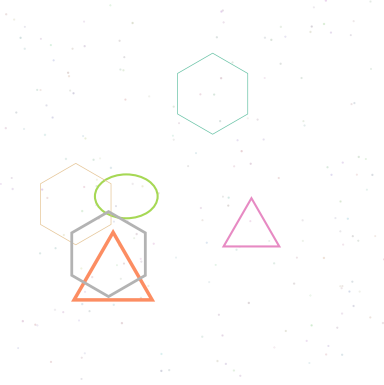[{"shape": "hexagon", "thickness": 0.5, "radius": 0.53, "center": [0.552, 0.757]}, {"shape": "triangle", "thickness": 2.5, "radius": 0.59, "center": [0.294, 0.28]}, {"shape": "triangle", "thickness": 1.5, "radius": 0.42, "center": [0.653, 0.402]}, {"shape": "oval", "thickness": 1.5, "radius": 0.41, "center": [0.328, 0.49]}, {"shape": "hexagon", "thickness": 0.5, "radius": 0.53, "center": [0.197, 0.47]}, {"shape": "hexagon", "thickness": 2, "radius": 0.55, "center": [0.282, 0.34]}]